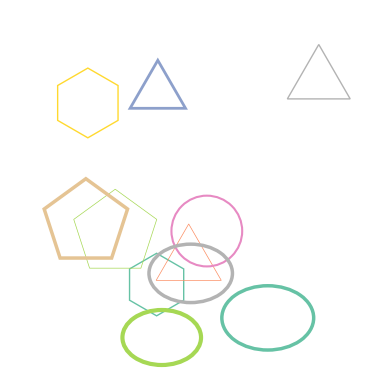[{"shape": "oval", "thickness": 2.5, "radius": 0.6, "center": [0.695, 0.174]}, {"shape": "hexagon", "thickness": 1, "radius": 0.41, "center": [0.407, 0.261]}, {"shape": "triangle", "thickness": 0.5, "radius": 0.49, "center": [0.49, 0.321]}, {"shape": "triangle", "thickness": 2, "radius": 0.42, "center": [0.41, 0.76]}, {"shape": "circle", "thickness": 1.5, "radius": 0.46, "center": [0.537, 0.4]}, {"shape": "pentagon", "thickness": 0.5, "radius": 0.57, "center": [0.299, 0.395]}, {"shape": "oval", "thickness": 3, "radius": 0.51, "center": [0.42, 0.123]}, {"shape": "hexagon", "thickness": 1, "radius": 0.45, "center": [0.228, 0.733]}, {"shape": "pentagon", "thickness": 2.5, "radius": 0.57, "center": [0.223, 0.422]}, {"shape": "triangle", "thickness": 1, "radius": 0.47, "center": [0.828, 0.79]}, {"shape": "oval", "thickness": 2.5, "radius": 0.54, "center": [0.495, 0.29]}]